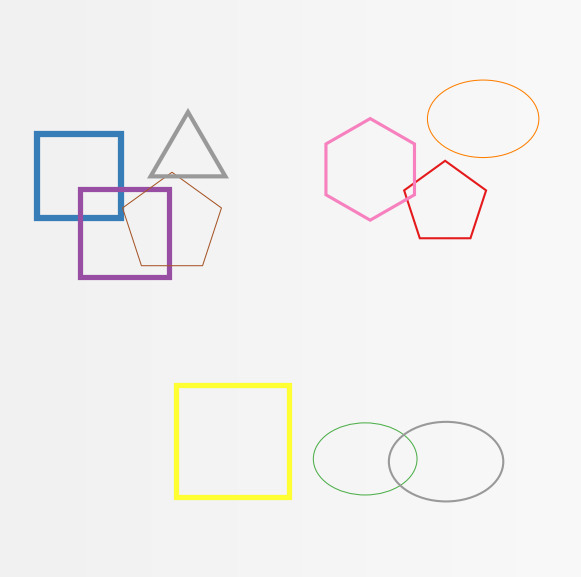[{"shape": "pentagon", "thickness": 1, "radius": 0.37, "center": [0.766, 0.647]}, {"shape": "square", "thickness": 3, "radius": 0.36, "center": [0.136, 0.695]}, {"shape": "oval", "thickness": 0.5, "radius": 0.45, "center": [0.628, 0.204]}, {"shape": "square", "thickness": 2.5, "radius": 0.38, "center": [0.215, 0.596]}, {"shape": "oval", "thickness": 0.5, "radius": 0.48, "center": [0.831, 0.793]}, {"shape": "square", "thickness": 2.5, "radius": 0.48, "center": [0.4, 0.235]}, {"shape": "pentagon", "thickness": 0.5, "radius": 0.45, "center": [0.296, 0.611]}, {"shape": "hexagon", "thickness": 1.5, "radius": 0.44, "center": [0.637, 0.706]}, {"shape": "oval", "thickness": 1, "radius": 0.49, "center": [0.767, 0.2]}, {"shape": "triangle", "thickness": 2, "radius": 0.37, "center": [0.323, 0.731]}]